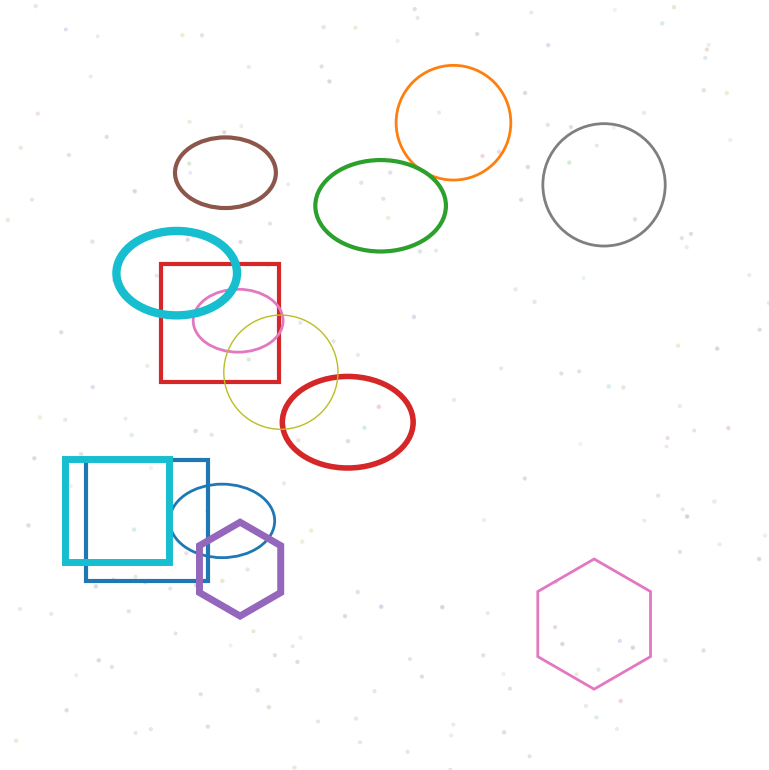[{"shape": "square", "thickness": 1.5, "radius": 0.39, "center": [0.191, 0.324]}, {"shape": "oval", "thickness": 1, "radius": 0.34, "center": [0.289, 0.324]}, {"shape": "circle", "thickness": 1, "radius": 0.37, "center": [0.589, 0.841]}, {"shape": "oval", "thickness": 1.5, "radius": 0.42, "center": [0.494, 0.733]}, {"shape": "oval", "thickness": 2, "radius": 0.42, "center": [0.452, 0.452]}, {"shape": "square", "thickness": 1.5, "radius": 0.38, "center": [0.285, 0.581]}, {"shape": "hexagon", "thickness": 2.5, "radius": 0.3, "center": [0.312, 0.261]}, {"shape": "oval", "thickness": 1.5, "radius": 0.33, "center": [0.293, 0.776]}, {"shape": "oval", "thickness": 1, "radius": 0.29, "center": [0.309, 0.584]}, {"shape": "hexagon", "thickness": 1, "radius": 0.42, "center": [0.772, 0.19]}, {"shape": "circle", "thickness": 1, "radius": 0.4, "center": [0.784, 0.76]}, {"shape": "circle", "thickness": 0.5, "radius": 0.37, "center": [0.365, 0.517]}, {"shape": "square", "thickness": 2.5, "radius": 0.34, "center": [0.152, 0.337]}, {"shape": "oval", "thickness": 3, "radius": 0.39, "center": [0.23, 0.645]}]